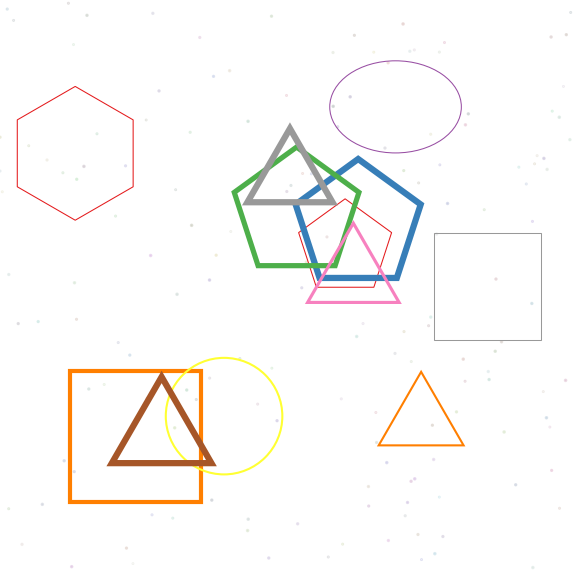[{"shape": "pentagon", "thickness": 0.5, "radius": 0.42, "center": [0.598, 0.57]}, {"shape": "hexagon", "thickness": 0.5, "radius": 0.58, "center": [0.13, 0.734]}, {"shape": "pentagon", "thickness": 3, "radius": 0.57, "center": [0.62, 0.61]}, {"shape": "pentagon", "thickness": 2.5, "radius": 0.57, "center": [0.514, 0.631]}, {"shape": "oval", "thickness": 0.5, "radius": 0.57, "center": [0.685, 0.814]}, {"shape": "square", "thickness": 2, "radius": 0.57, "center": [0.235, 0.244]}, {"shape": "triangle", "thickness": 1, "radius": 0.42, "center": [0.729, 0.27]}, {"shape": "circle", "thickness": 1, "radius": 0.5, "center": [0.388, 0.279]}, {"shape": "triangle", "thickness": 3, "radius": 0.5, "center": [0.28, 0.247]}, {"shape": "triangle", "thickness": 1.5, "radius": 0.46, "center": [0.612, 0.521]}, {"shape": "square", "thickness": 0.5, "radius": 0.46, "center": [0.844, 0.504]}, {"shape": "triangle", "thickness": 3, "radius": 0.43, "center": [0.502, 0.691]}]